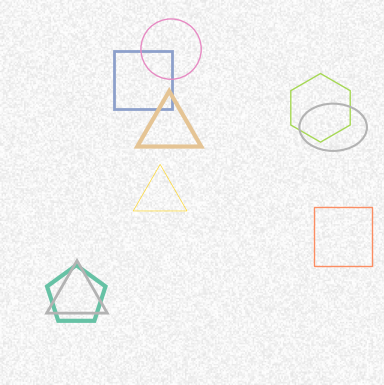[{"shape": "pentagon", "thickness": 3, "radius": 0.4, "center": [0.198, 0.231]}, {"shape": "square", "thickness": 1, "radius": 0.38, "center": [0.891, 0.386]}, {"shape": "square", "thickness": 2, "radius": 0.38, "center": [0.372, 0.792]}, {"shape": "circle", "thickness": 1, "radius": 0.39, "center": [0.444, 0.872]}, {"shape": "hexagon", "thickness": 1, "radius": 0.45, "center": [0.832, 0.72]}, {"shape": "triangle", "thickness": 0.5, "radius": 0.4, "center": [0.416, 0.492]}, {"shape": "triangle", "thickness": 3, "radius": 0.48, "center": [0.44, 0.667]}, {"shape": "oval", "thickness": 1.5, "radius": 0.44, "center": [0.865, 0.669]}, {"shape": "triangle", "thickness": 2, "radius": 0.45, "center": [0.2, 0.232]}]